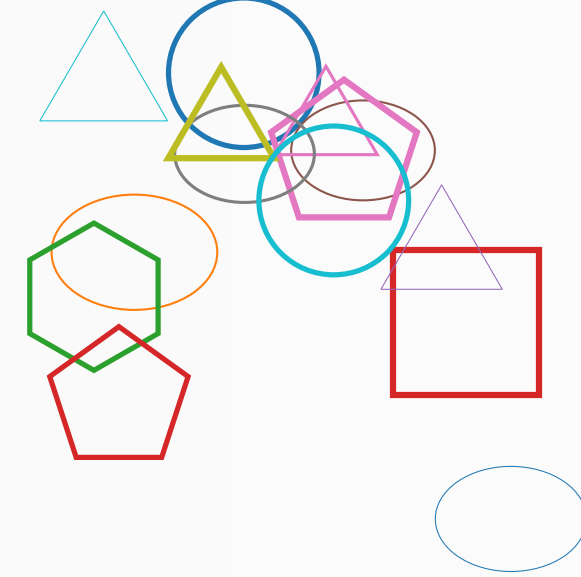[{"shape": "oval", "thickness": 0.5, "radius": 0.65, "center": [0.879, 0.101]}, {"shape": "circle", "thickness": 2.5, "radius": 0.65, "center": [0.419, 0.873]}, {"shape": "oval", "thickness": 1, "radius": 0.71, "center": [0.231, 0.562]}, {"shape": "hexagon", "thickness": 2.5, "radius": 0.64, "center": [0.162, 0.485]}, {"shape": "pentagon", "thickness": 2.5, "radius": 0.63, "center": [0.205, 0.308]}, {"shape": "square", "thickness": 3, "radius": 0.63, "center": [0.801, 0.441]}, {"shape": "triangle", "thickness": 0.5, "radius": 0.6, "center": [0.76, 0.558]}, {"shape": "oval", "thickness": 1, "radius": 0.62, "center": [0.625, 0.739]}, {"shape": "pentagon", "thickness": 3, "radius": 0.66, "center": [0.592, 0.729]}, {"shape": "triangle", "thickness": 1.5, "radius": 0.51, "center": [0.561, 0.782]}, {"shape": "oval", "thickness": 1.5, "radius": 0.6, "center": [0.421, 0.733]}, {"shape": "triangle", "thickness": 3, "radius": 0.53, "center": [0.381, 0.778]}, {"shape": "triangle", "thickness": 0.5, "radius": 0.63, "center": [0.178, 0.853]}, {"shape": "circle", "thickness": 2.5, "radius": 0.64, "center": [0.574, 0.652]}]